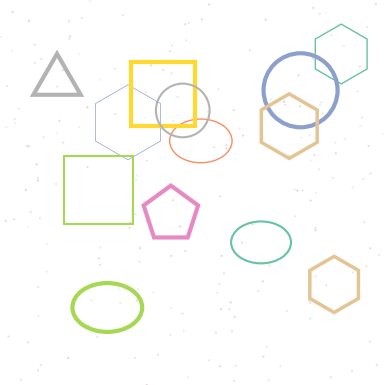[{"shape": "hexagon", "thickness": 1, "radius": 0.39, "center": [0.886, 0.86]}, {"shape": "oval", "thickness": 1.5, "radius": 0.39, "center": [0.678, 0.37]}, {"shape": "oval", "thickness": 1, "radius": 0.41, "center": [0.522, 0.634]}, {"shape": "hexagon", "thickness": 0.5, "radius": 0.49, "center": [0.332, 0.682]}, {"shape": "circle", "thickness": 3, "radius": 0.48, "center": [0.781, 0.766]}, {"shape": "pentagon", "thickness": 3, "radius": 0.37, "center": [0.444, 0.443]}, {"shape": "square", "thickness": 1.5, "radius": 0.44, "center": [0.256, 0.507]}, {"shape": "oval", "thickness": 3, "radius": 0.45, "center": [0.279, 0.201]}, {"shape": "square", "thickness": 3, "radius": 0.42, "center": [0.423, 0.756]}, {"shape": "hexagon", "thickness": 2.5, "radius": 0.36, "center": [0.868, 0.261]}, {"shape": "hexagon", "thickness": 2.5, "radius": 0.42, "center": [0.751, 0.672]}, {"shape": "triangle", "thickness": 3, "radius": 0.35, "center": [0.148, 0.789]}, {"shape": "circle", "thickness": 1.5, "radius": 0.35, "center": [0.475, 0.713]}]